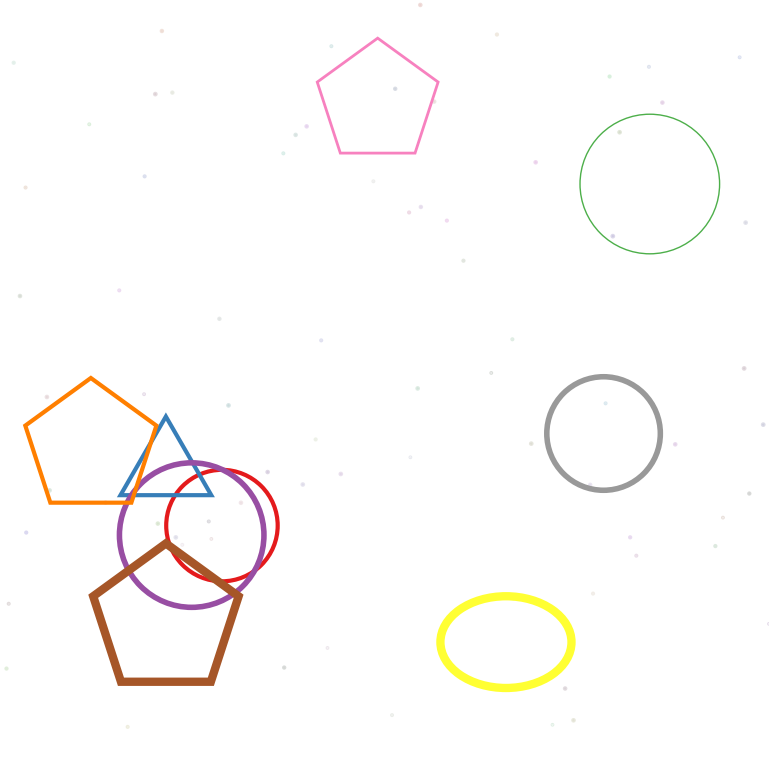[{"shape": "circle", "thickness": 1.5, "radius": 0.36, "center": [0.288, 0.317]}, {"shape": "triangle", "thickness": 1.5, "radius": 0.34, "center": [0.215, 0.391]}, {"shape": "circle", "thickness": 0.5, "radius": 0.45, "center": [0.844, 0.761]}, {"shape": "circle", "thickness": 2, "radius": 0.47, "center": [0.249, 0.305]}, {"shape": "pentagon", "thickness": 1.5, "radius": 0.45, "center": [0.118, 0.42]}, {"shape": "oval", "thickness": 3, "radius": 0.43, "center": [0.657, 0.166]}, {"shape": "pentagon", "thickness": 3, "radius": 0.5, "center": [0.215, 0.195]}, {"shape": "pentagon", "thickness": 1, "radius": 0.41, "center": [0.49, 0.868]}, {"shape": "circle", "thickness": 2, "radius": 0.37, "center": [0.784, 0.437]}]